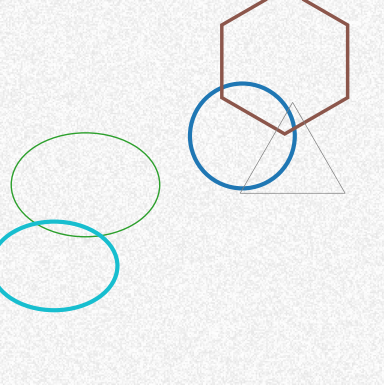[{"shape": "circle", "thickness": 3, "radius": 0.68, "center": [0.63, 0.647]}, {"shape": "oval", "thickness": 1, "radius": 0.96, "center": [0.222, 0.52]}, {"shape": "hexagon", "thickness": 2.5, "radius": 0.94, "center": [0.74, 0.841]}, {"shape": "triangle", "thickness": 0.5, "radius": 0.79, "center": [0.76, 0.577]}, {"shape": "oval", "thickness": 3, "radius": 0.82, "center": [0.141, 0.309]}]